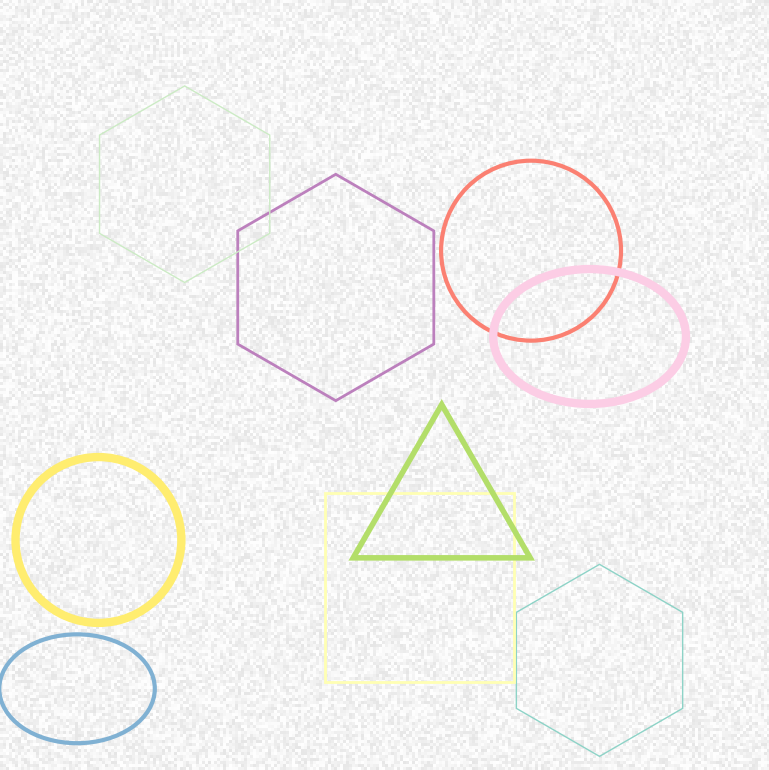[{"shape": "hexagon", "thickness": 0.5, "radius": 0.62, "center": [0.779, 0.142]}, {"shape": "square", "thickness": 1, "radius": 0.61, "center": [0.545, 0.237]}, {"shape": "circle", "thickness": 1.5, "radius": 0.58, "center": [0.69, 0.674]}, {"shape": "oval", "thickness": 1.5, "radius": 0.5, "center": [0.1, 0.105]}, {"shape": "triangle", "thickness": 2, "radius": 0.66, "center": [0.574, 0.342]}, {"shape": "oval", "thickness": 3, "radius": 0.63, "center": [0.766, 0.563]}, {"shape": "hexagon", "thickness": 1, "radius": 0.74, "center": [0.436, 0.627]}, {"shape": "hexagon", "thickness": 0.5, "radius": 0.64, "center": [0.24, 0.761]}, {"shape": "circle", "thickness": 3, "radius": 0.54, "center": [0.128, 0.299]}]